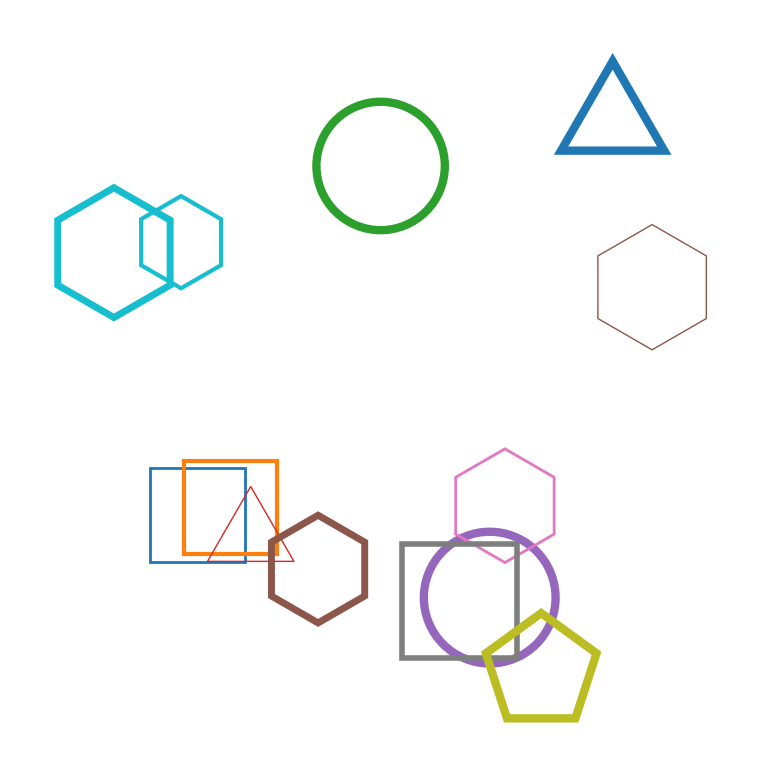[{"shape": "triangle", "thickness": 3, "radius": 0.39, "center": [0.796, 0.843]}, {"shape": "square", "thickness": 1, "radius": 0.31, "center": [0.257, 0.331]}, {"shape": "square", "thickness": 1.5, "radius": 0.3, "center": [0.299, 0.341]}, {"shape": "circle", "thickness": 3, "radius": 0.42, "center": [0.494, 0.784]}, {"shape": "triangle", "thickness": 0.5, "radius": 0.32, "center": [0.326, 0.303]}, {"shape": "circle", "thickness": 3, "radius": 0.43, "center": [0.636, 0.224]}, {"shape": "hexagon", "thickness": 2.5, "radius": 0.35, "center": [0.413, 0.261]}, {"shape": "hexagon", "thickness": 0.5, "radius": 0.41, "center": [0.847, 0.627]}, {"shape": "hexagon", "thickness": 1, "radius": 0.37, "center": [0.656, 0.343]}, {"shape": "square", "thickness": 2, "radius": 0.37, "center": [0.597, 0.22]}, {"shape": "pentagon", "thickness": 3, "radius": 0.38, "center": [0.703, 0.128]}, {"shape": "hexagon", "thickness": 2.5, "radius": 0.42, "center": [0.148, 0.672]}, {"shape": "hexagon", "thickness": 1.5, "radius": 0.3, "center": [0.235, 0.685]}]